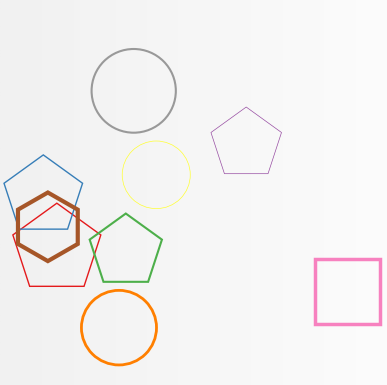[{"shape": "pentagon", "thickness": 1, "radius": 0.6, "center": [0.147, 0.353]}, {"shape": "pentagon", "thickness": 1, "radius": 0.53, "center": [0.112, 0.491]}, {"shape": "pentagon", "thickness": 1.5, "radius": 0.49, "center": [0.325, 0.347]}, {"shape": "pentagon", "thickness": 0.5, "radius": 0.48, "center": [0.635, 0.626]}, {"shape": "circle", "thickness": 2, "radius": 0.48, "center": [0.307, 0.149]}, {"shape": "circle", "thickness": 0.5, "radius": 0.44, "center": [0.403, 0.546]}, {"shape": "hexagon", "thickness": 3, "radius": 0.45, "center": [0.124, 0.411]}, {"shape": "square", "thickness": 2.5, "radius": 0.42, "center": [0.896, 0.243]}, {"shape": "circle", "thickness": 1.5, "radius": 0.54, "center": [0.345, 0.764]}]